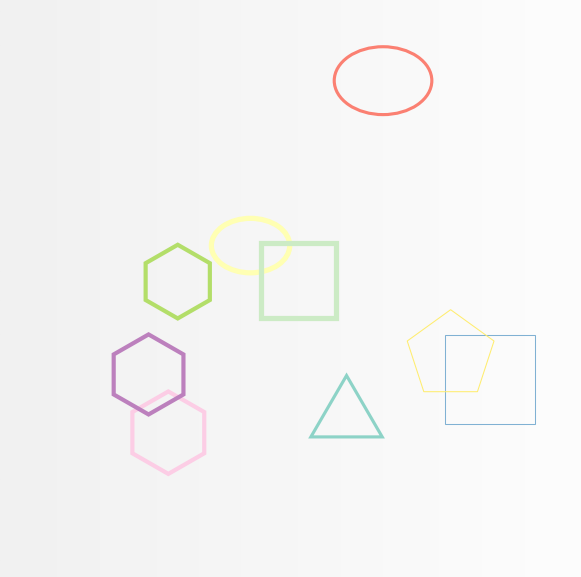[{"shape": "triangle", "thickness": 1.5, "radius": 0.35, "center": [0.596, 0.278]}, {"shape": "oval", "thickness": 2.5, "radius": 0.34, "center": [0.431, 0.574]}, {"shape": "oval", "thickness": 1.5, "radius": 0.42, "center": [0.659, 0.859]}, {"shape": "square", "thickness": 0.5, "radius": 0.39, "center": [0.843, 0.342]}, {"shape": "hexagon", "thickness": 2, "radius": 0.32, "center": [0.306, 0.512]}, {"shape": "hexagon", "thickness": 2, "radius": 0.36, "center": [0.29, 0.25]}, {"shape": "hexagon", "thickness": 2, "radius": 0.35, "center": [0.256, 0.351]}, {"shape": "square", "thickness": 2.5, "radius": 0.32, "center": [0.514, 0.514]}, {"shape": "pentagon", "thickness": 0.5, "radius": 0.39, "center": [0.775, 0.384]}]